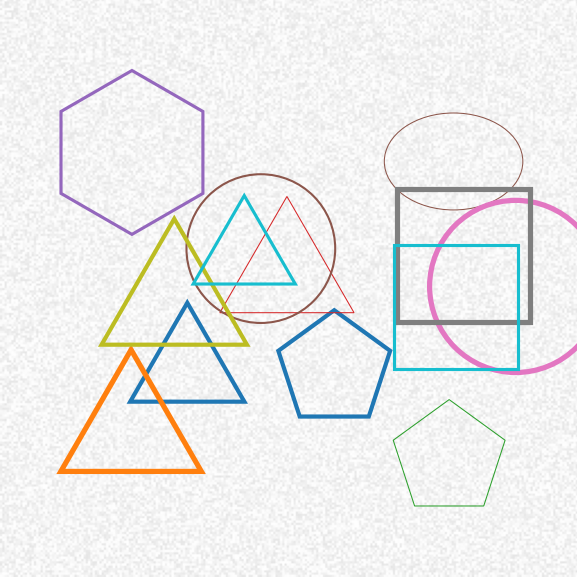[{"shape": "pentagon", "thickness": 2, "radius": 0.51, "center": [0.579, 0.36]}, {"shape": "triangle", "thickness": 2, "radius": 0.57, "center": [0.324, 0.361]}, {"shape": "triangle", "thickness": 2.5, "radius": 0.7, "center": [0.227, 0.253]}, {"shape": "pentagon", "thickness": 0.5, "radius": 0.51, "center": [0.778, 0.205]}, {"shape": "triangle", "thickness": 0.5, "radius": 0.67, "center": [0.497, 0.525]}, {"shape": "hexagon", "thickness": 1.5, "radius": 0.71, "center": [0.228, 0.735]}, {"shape": "oval", "thickness": 0.5, "radius": 0.6, "center": [0.785, 0.72]}, {"shape": "circle", "thickness": 1, "radius": 0.64, "center": [0.452, 0.569]}, {"shape": "circle", "thickness": 2.5, "radius": 0.75, "center": [0.893, 0.503]}, {"shape": "square", "thickness": 2.5, "radius": 0.58, "center": [0.803, 0.557]}, {"shape": "triangle", "thickness": 2, "radius": 0.73, "center": [0.302, 0.475]}, {"shape": "square", "thickness": 1.5, "radius": 0.54, "center": [0.79, 0.468]}, {"shape": "triangle", "thickness": 1.5, "radius": 0.51, "center": [0.423, 0.558]}]